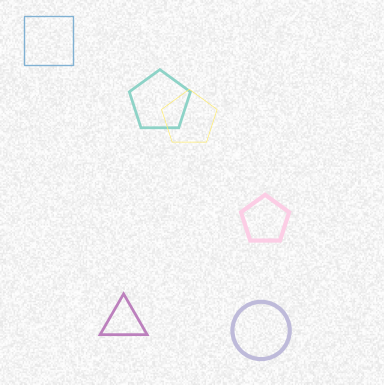[{"shape": "pentagon", "thickness": 2, "radius": 0.42, "center": [0.415, 0.736]}, {"shape": "circle", "thickness": 3, "radius": 0.37, "center": [0.678, 0.142]}, {"shape": "square", "thickness": 1, "radius": 0.32, "center": [0.127, 0.895]}, {"shape": "pentagon", "thickness": 3, "radius": 0.33, "center": [0.689, 0.428]}, {"shape": "triangle", "thickness": 2, "radius": 0.35, "center": [0.321, 0.166]}, {"shape": "pentagon", "thickness": 0.5, "radius": 0.38, "center": [0.492, 0.692]}]